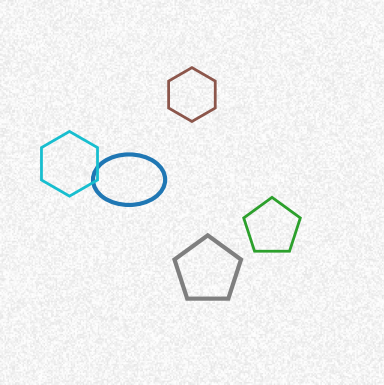[{"shape": "oval", "thickness": 3, "radius": 0.47, "center": [0.335, 0.533]}, {"shape": "pentagon", "thickness": 2, "radius": 0.39, "center": [0.707, 0.41]}, {"shape": "hexagon", "thickness": 2, "radius": 0.35, "center": [0.499, 0.754]}, {"shape": "pentagon", "thickness": 3, "radius": 0.45, "center": [0.54, 0.298]}, {"shape": "hexagon", "thickness": 2, "radius": 0.42, "center": [0.18, 0.575]}]